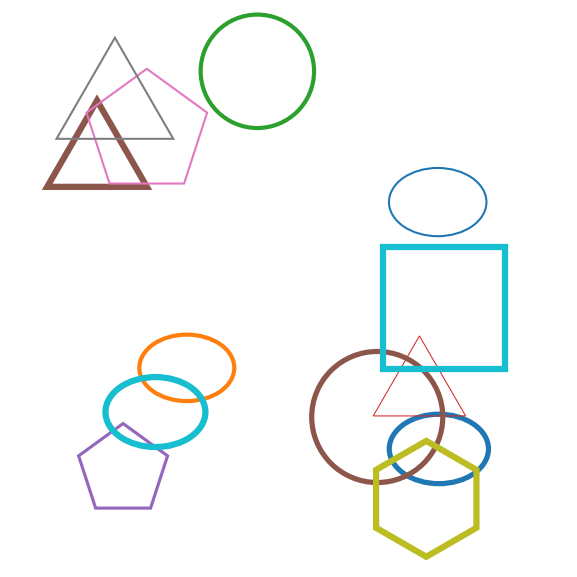[{"shape": "oval", "thickness": 1, "radius": 0.42, "center": [0.758, 0.649]}, {"shape": "oval", "thickness": 2.5, "radius": 0.43, "center": [0.76, 0.222]}, {"shape": "oval", "thickness": 2, "radius": 0.41, "center": [0.323, 0.362]}, {"shape": "circle", "thickness": 2, "radius": 0.49, "center": [0.446, 0.876]}, {"shape": "triangle", "thickness": 0.5, "radius": 0.46, "center": [0.726, 0.325]}, {"shape": "pentagon", "thickness": 1.5, "radius": 0.4, "center": [0.213, 0.185]}, {"shape": "circle", "thickness": 2.5, "radius": 0.57, "center": [0.653, 0.277]}, {"shape": "triangle", "thickness": 3, "radius": 0.5, "center": [0.168, 0.725]}, {"shape": "pentagon", "thickness": 1, "radius": 0.55, "center": [0.254, 0.77]}, {"shape": "triangle", "thickness": 1, "radius": 0.58, "center": [0.199, 0.817]}, {"shape": "hexagon", "thickness": 3, "radius": 0.5, "center": [0.738, 0.135]}, {"shape": "oval", "thickness": 3, "radius": 0.43, "center": [0.269, 0.286]}, {"shape": "square", "thickness": 3, "radius": 0.53, "center": [0.769, 0.465]}]